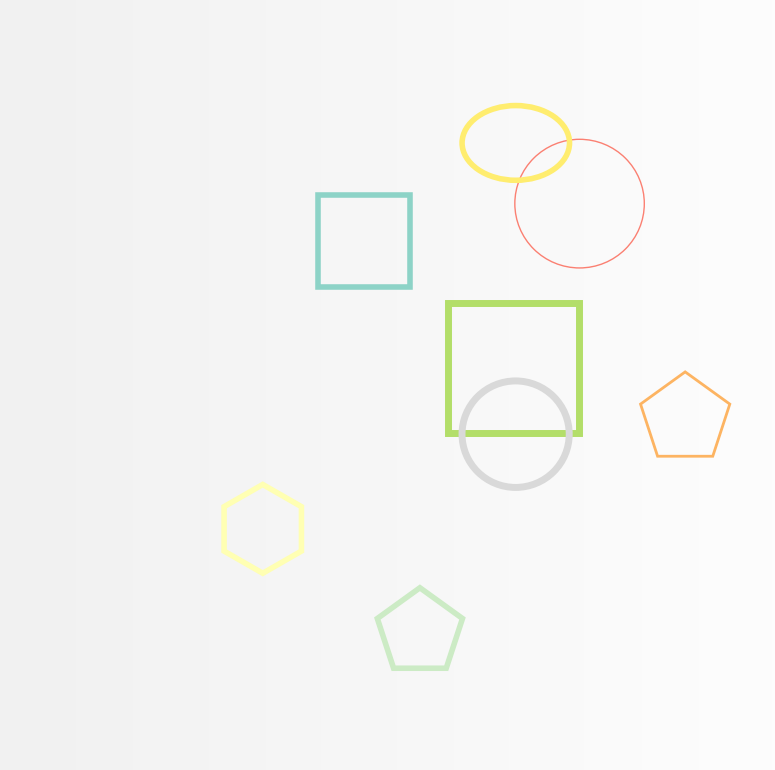[{"shape": "square", "thickness": 2, "radius": 0.3, "center": [0.47, 0.687]}, {"shape": "hexagon", "thickness": 2, "radius": 0.29, "center": [0.339, 0.313]}, {"shape": "circle", "thickness": 0.5, "radius": 0.42, "center": [0.748, 0.736]}, {"shape": "pentagon", "thickness": 1, "radius": 0.3, "center": [0.884, 0.456]}, {"shape": "square", "thickness": 2.5, "radius": 0.42, "center": [0.663, 0.522]}, {"shape": "circle", "thickness": 2.5, "radius": 0.35, "center": [0.665, 0.436]}, {"shape": "pentagon", "thickness": 2, "radius": 0.29, "center": [0.542, 0.179]}, {"shape": "oval", "thickness": 2, "radius": 0.35, "center": [0.666, 0.814]}]